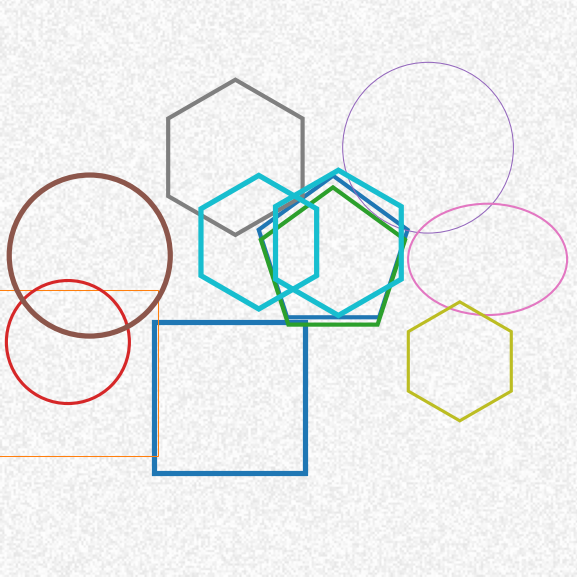[{"shape": "pentagon", "thickness": 2, "radius": 0.68, "center": [0.577, 0.559]}, {"shape": "square", "thickness": 2.5, "radius": 0.65, "center": [0.398, 0.311]}, {"shape": "square", "thickness": 0.5, "radius": 0.72, "center": [0.131, 0.353]}, {"shape": "pentagon", "thickness": 2, "radius": 0.66, "center": [0.577, 0.543]}, {"shape": "circle", "thickness": 1.5, "radius": 0.53, "center": [0.118, 0.407]}, {"shape": "circle", "thickness": 0.5, "radius": 0.74, "center": [0.741, 0.743]}, {"shape": "circle", "thickness": 2.5, "radius": 0.7, "center": [0.155, 0.557]}, {"shape": "oval", "thickness": 1, "radius": 0.69, "center": [0.844, 0.55]}, {"shape": "hexagon", "thickness": 2, "radius": 0.67, "center": [0.408, 0.727]}, {"shape": "hexagon", "thickness": 1.5, "radius": 0.51, "center": [0.796, 0.373]}, {"shape": "hexagon", "thickness": 2.5, "radius": 0.63, "center": [0.586, 0.579]}, {"shape": "hexagon", "thickness": 2.5, "radius": 0.58, "center": [0.448, 0.58]}]